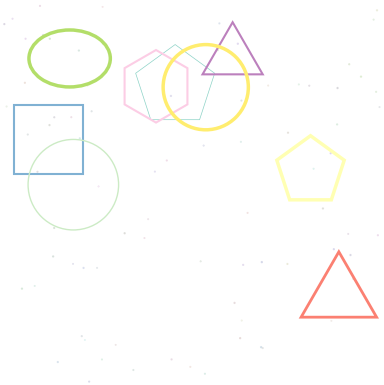[{"shape": "pentagon", "thickness": 0.5, "radius": 0.54, "center": [0.455, 0.776]}, {"shape": "pentagon", "thickness": 2.5, "radius": 0.46, "center": [0.807, 0.555]}, {"shape": "triangle", "thickness": 2, "radius": 0.57, "center": [0.88, 0.233]}, {"shape": "square", "thickness": 1.5, "radius": 0.45, "center": [0.126, 0.638]}, {"shape": "oval", "thickness": 2.5, "radius": 0.53, "center": [0.181, 0.848]}, {"shape": "hexagon", "thickness": 1.5, "radius": 0.47, "center": [0.405, 0.776]}, {"shape": "triangle", "thickness": 1.5, "radius": 0.45, "center": [0.604, 0.852]}, {"shape": "circle", "thickness": 1, "radius": 0.59, "center": [0.19, 0.52]}, {"shape": "circle", "thickness": 2.5, "radius": 0.55, "center": [0.534, 0.774]}]